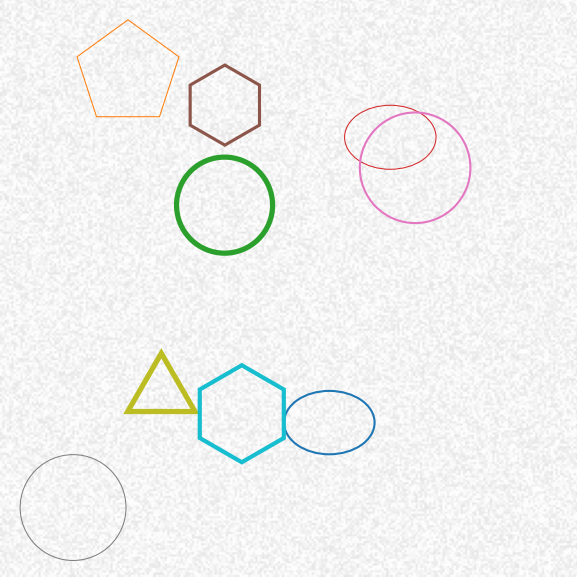[{"shape": "oval", "thickness": 1, "radius": 0.39, "center": [0.57, 0.267]}, {"shape": "pentagon", "thickness": 0.5, "radius": 0.46, "center": [0.222, 0.872]}, {"shape": "circle", "thickness": 2.5, "radius": 0.42, "center": [0.389, 0.644]}, {"shape": "oval", "thickness": 0.5, "radius": 0.4, "center": [0.676, 0.761]}, {"shape": "hexagon", "thickness": 1.5, "radius": 0.35, "center": [0.389, 0.817]}, {"shape": "circle", "thickness": 1, "radius": 0.48, "center": [0.719, 0.709]}, {"shape": "circle", "thickness": 0.5, "radius": 0.46, "center": [0.127, 0.12]}, {"shape": "triangle", "thickness": 2.5, "radius": 0.34, "center": [0.279, 0.32]}, {"shape": "hexagon", "thickness": 2, "radius": 0.42, "center": [0.419, 0.283]}]